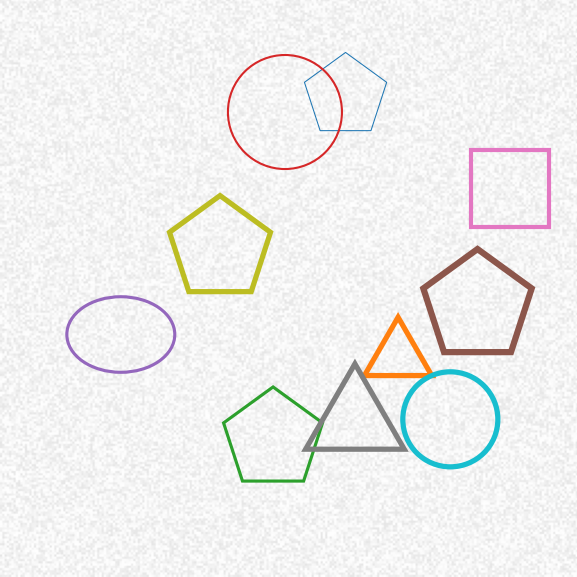[{"shape": "pentagon", "thickness": 0.5, "radius": 0.37, "center": [0.598, 0.833]}, {"shape": "triangle", "thickness": 2.5, "radius": 0.34, "center": [0.689, 0.382]}, {"shape": "pentagon", "thickness": 1.5, "radius": 0.45, "center": [0.473, 0.239]}, {"shape": "circle", "thickness": 1, "radius": 0.49, "center": [0.493, 0.805]}, {"shape": "oval", "thickness": 1.5, "radius": 0.47, "center": [0.209, 0.42]}, {"shape": "pentagon", "thickness": 3, "radius": 0.49, "center": [0.827, 0.469]}, {"shape": "square", "thickness": 2, "radius": 0.34, "center": [0.883, 0.673]}, {"shape": "triangle", "thickness": 2.5, "radius": 0.49, "center": [0.615, 0.271]}, {"shape": "pentagon", "thickness": 2.5, "radius": 0.46, "center": [0.381, 0.569]}, {"shape": "circle", "thickness": 2.5, "radius": 0.41, "center": [0.78, 0.273]}]